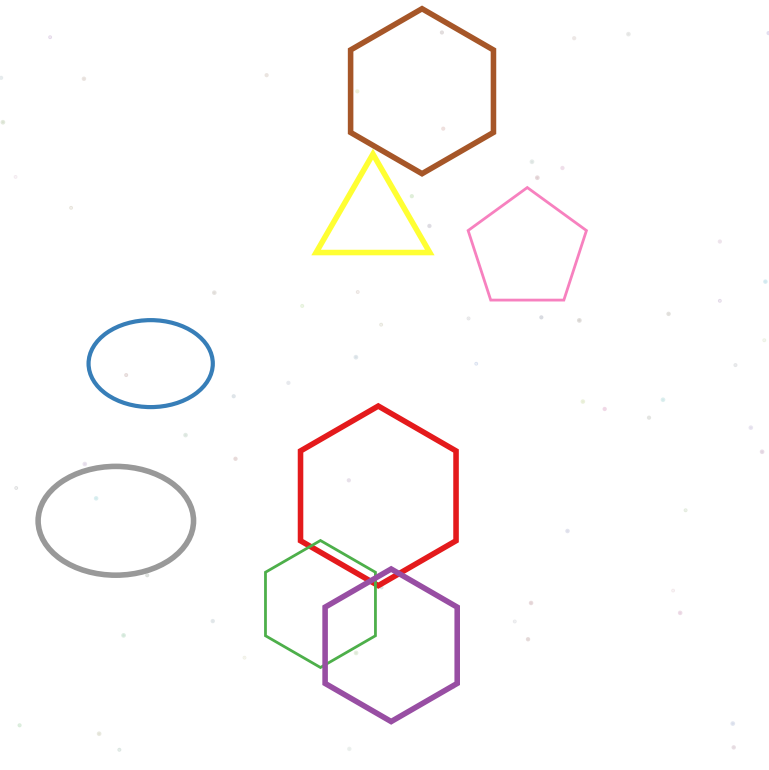[{"shape": "hexagon", "thickness": 2, "radius": 0.58, "center": [0.491, 0.356]}, {"shape": "oval", "thickness": 1.5, "radius": 0.4, "center": [0.196, 0.528]}, {"shape": "hexagon", "thickness": 1, "radius": 0.41, "center": [0.416, 0.216]}, {"shape": "hexagon", "thickness": 2, "radius": 0.5, "center": [0.508, 0.162]}, {"shape": "triangle", "thickness": 2, "radius": 0.43, "center": [0.484, 0.715]}, {"shape": "hexagon", "thickness": 2, "radius": 0.54, "center": [0.548, 0.882]}, {"shape": "pentagon", "thickness": 1, "radius": 0.4, "center": [0.685, 0.676]}, {"shape": "oval", "thickness": 2, "radius": 0.5, "center": [0.15, 0.324]}]